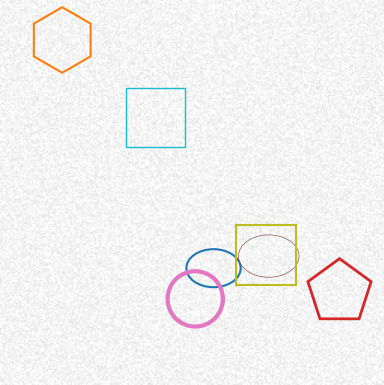[{"shape": "oval", "thickness": 1.5, "radius": 0.35, "center": [0.555, 0.303]}, {"shape": "hexagon", "thickness": 1.5, "radius": 0.43, "center": [0.162, 0.896]}, {"shape": "pentagon", "thickness": 2, "radius": 0.43, "center": [0.882, 0.242]}, {"shape": "oval", "thickness": 0.5, "radius": 0.39, "center": [0.698, 0.335]}, {"shape": "circle", "thickness": 3, "radius": 0.36, "center": [0.507, 0.224]}, {"shape": "square", "thickness": 1.5, "radius": 0.39, "center": [0.691, 0.337]}, {"shape": "square", "thickness": 1, "radius": 0.38, "center": [0.404, 0.694]}]